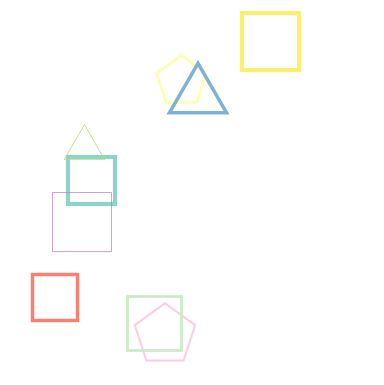[{"shape": "square", "thickness": 3, "radius": 0.3, "center": [0.237, 0.531]}, {"shape": "pentagon", "thickness": 2, "radius": 0.34, "center": [0.471, 0.789]}, {"shape": "square", "thickness": 2.5, "radius": 0.3, "center": [0.142, 0.228]}, {"shape": "triangle", "thickness": 2.5, "radius": 0.43, "center": [0.514, 0.75]}, {"shape": "triangle", "thickness": 0.5, "radius": 0.3, "center": [0.219, 0.616]}, {"shape": "pentagon", "thickness": 1.5, "radius": 0.41, "center": [0.428, 0.13]}, {"shape": "square", "thickness": 0.5, "radius": 0.38, "center": [0.21, 0.424]}, {"shape": "square", "thickness": 2, "radius": 0.35, "center": [0.399, 0.16]}, {"shape": "square", "thickness": 3, "radius": 0.37, "center": [0.702, 0.893]}]